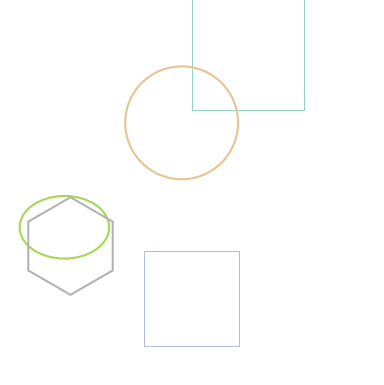[{"shape": "square", "thickness": 0.5, "radius": 0.73, "center": [0.644, 0.859]}, {"shape": "square", "thickness": 0.5, "radius": 0.61, "center": [0.498, 0.225]}, {"shape": "oval", "thickness": 1.5, "radius": 0.58, "center": [0.167, 0.41]}, {"shape": "circle", "thickness": 1.5, "radius": 0.73, "center": [0.472, 0.681]}, {"shape": "hexagon", "thickness": 1.5, "radius": 0.63, "center": [0.183, 0.361]}]